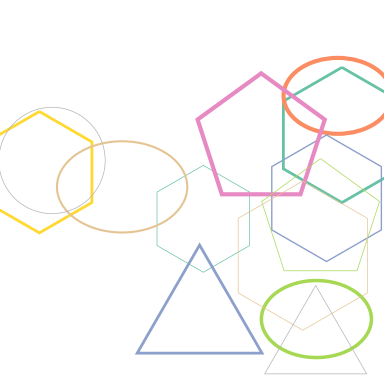[{"shape": "hexagon", "thickness": 2, "radius": 0.88, "center": [0.888, 0.649]}, {"shape": "hexagon", "thickness": 0.5, "radius": 0.69, "center": [0.528, 0.432]}, {"shape": "oval", "thickness": 3, "radius": 0.7, "center": [0.877, 0.751]}, {"shape": "triangle", "thickness": 2, "radius": 0.94, "center": [0.518, 0.176]}, {"shape": "hexagon", "thickness": 1, "radius": 0.82, "center": [0.848, 0.485]}, {"shape": "pentagon", "thickness": 3, "radius": 0.87, "center": [0.678, 0.636]}, {"shape": "oval", "thickness": 2.5, "radius": 0.71, "center": [0.822, 0.171]}, {"shape": "pentagon", "thickness": 0.5, "radius": 0.8, "center": [0.833, 0.427]}, {"shape": "hexagon", "thickness": 2, "radius": 0.79, "center": [0.102, 0.553]}, {"shape": "oval", "thickness": 1.5, "radius": 0.85, "center": [0.317, 0.515]}, {"shape": "hexagon", "thickness": 0.5, "radius": 0.97, "center": [0.787, 0.336]}, {"shape": "circle", "thickness": 0.5, "radius": 0.69, "center": [0.135, 0.583]}, {"shape": "triangle", "thickness": 0.5, "radius": 0.77, "center": [0.82, 0.105]}]